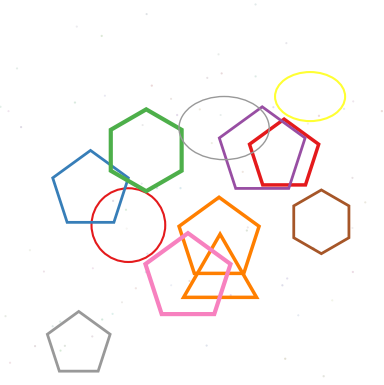[{"shape": "circle", "thickness": 1.5, "radius": 0.48, "center": [0.333, 0.415]}, {"shape": "pentagon", "thickness": 2.5, "radius": 0.47, "center": [0.738, 0.596]}, {"shape": "pentagon", "thickness": 2, "radius": 0.52, "center": [0.235, 0.506]}, {"shape": "hexagon", "thickness": 3, "radius": 0.53, "center": [0.38, 0.61]}, {"shape": "pentagon", "thickness": 2, "radius": 0.59, "center": [0.681, 0.605]}, {"shape": "triangle", "thickness": 2.5, "radius": 0.55, "center": [0.572, 0.282]}, {"shape": "pentagon", "thickness": 2.5, "radius": 0.55, "center": [0.569, 0.378]}, {"shape": "oval", "thickness": 1.5, "radius": 0.46, "center": [0.805, 0.749]}, {"shape": "hexagon", "thickness": 2, "radius": 0.41, "center": [0.835, 0.424]}, {"shape": "pentagon", "thickness": 3, "radius": 0.58, "center": [0.488, 0.278]}, {"shape": "oval", "thickness": 1, "radius": 0.59, "center": [0.582, 0.667]}, {"shape": "pentagon", "thickness": 2, "radius": 0.43, "center": [0.205, 0.105]}]